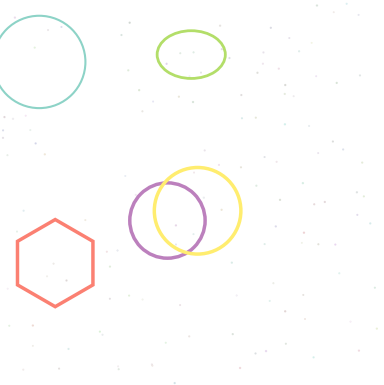[{"shape": "circle", "thickness": 1.5, "radius": 0.6, "center": [0.102, 0.839]}, {"shape": "hexagon", "thickness": 2.5, "radius": 0.57, "center": [0.143, 0.317]}, {"shape": "oval", "thickness": 2, "radius": 0.44, "center": [0.497, 0.858]}, {"shape": "circle", "thickness": 2.5, "radius": 0.49, "center": [0.435, 0.427]}, {"shape": "circle", "thickness": 2.5, "radius": 0.56, "center": [0.513, 0.453]}]